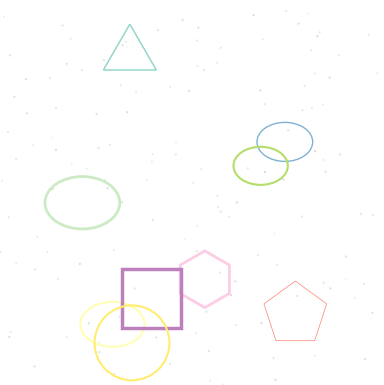[{"shape": "triangle", "thickness": 1, "radius": 0.4, "center": [0.337, 0.858]}, {"shape": "oval", "thickness": 1.5, "radius": 0.42, "center": [0.292, 0.158]}, {"shape": "pentagon", "thickness": 0.5, "radius": 0.43, "center": [0.767, 0.184]}, {"shape": "oval", "thickness": 1, "radius": 0.36, "center": [0.74, 0.631]}, {"shape": "oval", "thickness": 1.5, "radius": 0.35, "center": [0.677, 0.569]}, {"shape": "hexagon", "thickness": 2, "radius": 0.37, "center": [0.532, 0.275]}, {"shape": "square", "thickness": 2.5, "radius": 0.38, "center": [0.393, 0.225]}, {"shape": "oval", "thickness": 2, "radius": 0.49, "center": [0.214, 0.473]}, {"shape": "circle", "thickness": 1.5, "radius": 0.49, "center": [0.343, 0.11]}]